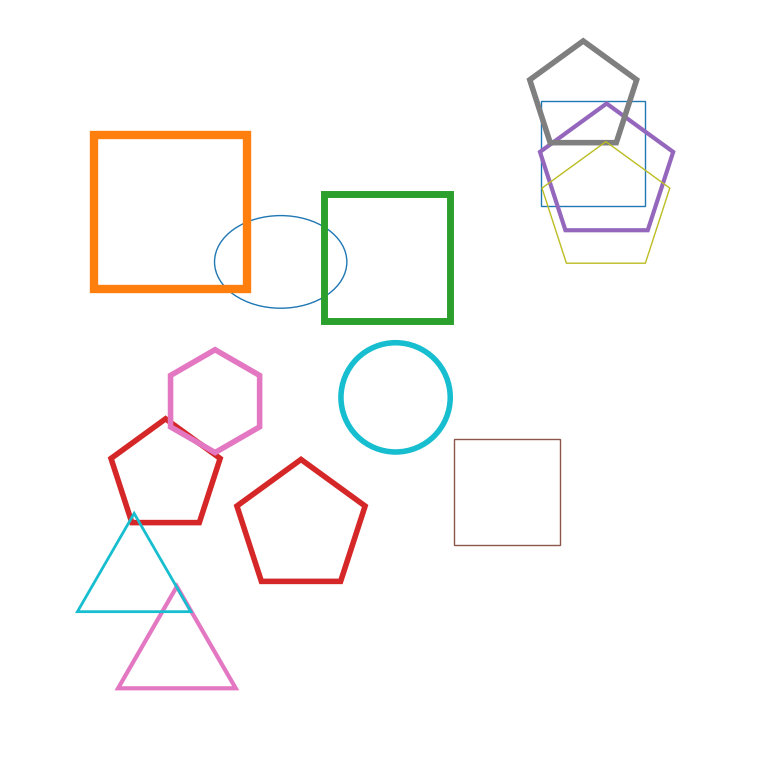[{"shape": "oval", "thickness": 0.5, "radius": 0.43, "center": [0.365, 0.66]}, {"shape": "square", "thickness": 0.5, "radius": 0.34, "center": [0.77, 0.8]}, {"shape": "square", "thickness": 3, "radius": 0.5, "center": [0.222, 0.725]}, {"shape": "square", "thickness": 2.5, "radius": 0.41, "center": [0.502, 0.666]}, {"shape": "pentagon", "thickness": 2, "radius": 0.44, "center": [0.391, 0.316]}, {"shape": "pentagon", "thickness": 2, "radius": 0.37, "center": [0.215, 0.382]}, {"shape": "pentagon", "thickness": 1.5, "radius": 0.45, "center": [0.788, 0.775]}, {"shape": "square", "thickness": 0.5, "radius": 0.35, "center": [0.659, 0.361]}, {"shape": "hexagon", "thickness": 2, "radius": 0.33, "center": [0.279, 0.479]}, {"shape": "triangle", "thickness": 1.5, "radius": 0.44, "center": [0.23, 0.15]}, {"shape": "pentagon", "thickness": 2, "radius": 0.37, "center": [0.757, 0.874]}, {"shape": "pentagon", "thickness": 0.5, "radius": 0.44, "center": [0.787, 0.729]}, {"shape": "triangle", "thickness": 1, "radius": 0.43, "center": [0.174, 0.248]}, {"shape": "circle", "thickness": 2, "radius": 0.35, "center": [0.514, 0.484]}]